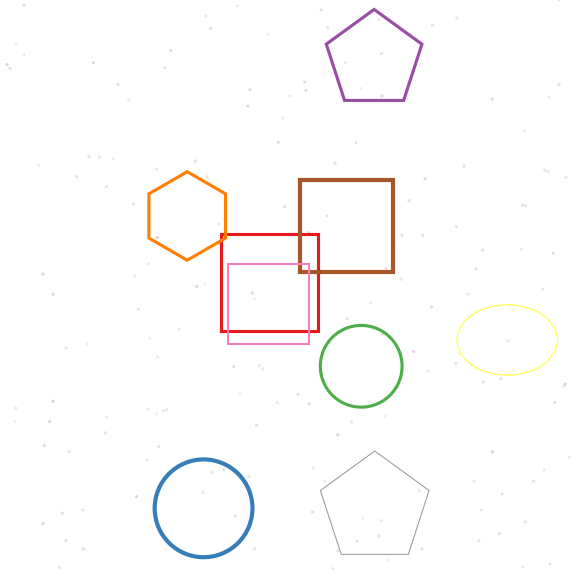[{"shape": "square", "thickness": 1.5, "radius": 0.42, "center": [0.467, 0.511]}, {"shape": "circle", "thickness": 2, "radius": 0.42, "center": [0.353, 0.119]}, {"shape": "circle", "thickness": 1.5, "radius": 0.35, "center": [0.625, 0.365]}, {"shape": "pentagon", "thickness": 1.5, "radius": 0.44, "center": [0.648, 0.896]}, {"shape": "hexagon", "thickness": 1.5, "radius": 0.38, "center": [0.324, 0.625]}, {"shape": "oval", "thickness": 0.5, "radius": 0.43, "center": [0.878, 0.41]}, {"shape": "square", "thickness": 2, "radius": 0.4, "center": [0.6, 0.608]}, {"shape": "square", "thickness": 1, "radius": 0.35, "center": [0.465, 0.473]}, {"shape": "pentagon", "thickness": 0.5, "radius": 0.49, "center": [0.649, 0.119]}]